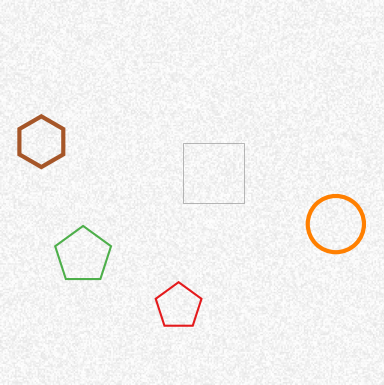[{"shape": "pentagon", "thickness": 1.5, "radius": 0.31, "center": [0.464, 0.205]}, {"shape": "pentagon", "thickness": 1.5, "radius": 0.38, "center": [0.216, 0.337]}, {"shape": "circle", "thickness": 3, "radius": 0.37, "center": [0.872, 0.418]}, {"shape": "hexagon", "thickness": 3, "radius": 0.33, "center": [0.107, 0.632]}, {"shape": "square", "thickness": 0.5, "radius": 0.4, "center": [0.554, 0.551]}]